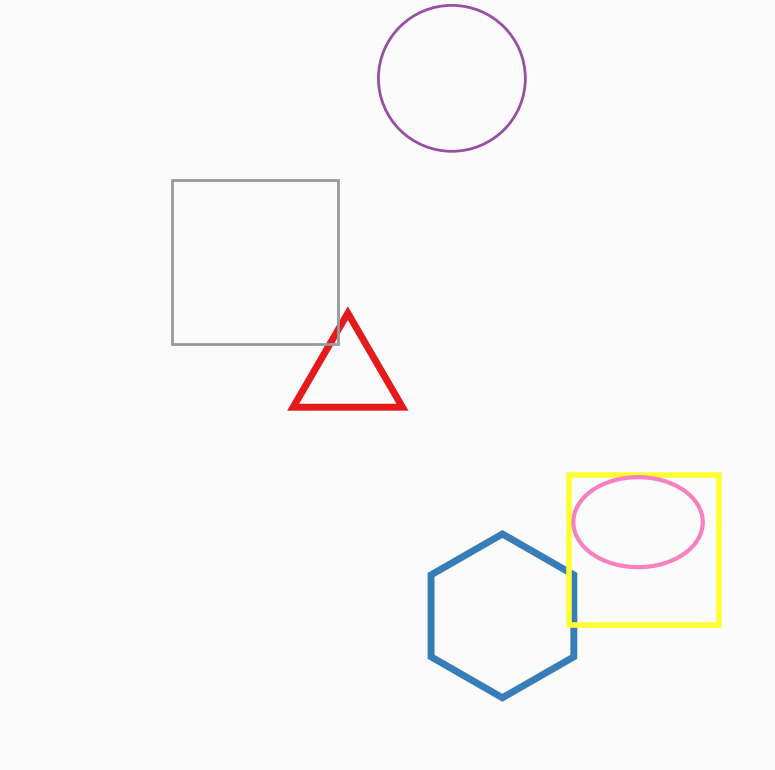[{"shape": "triangle", "thickness": 2.5, "radius": 0.41, "center": [0.449, 0.512]}, {"shape": "hexagon", "thickness": 2.5, "radius": 0.53, "center": [0.648, 0.2]}, {"shape": "circle", "thickness": 1, "radius": 0.47, "center": [0.583, 0.898]}, {"shape": "square", "thickness": 2, "radius": 0.49, "center": [0.831, 0.286]}, {"shape": "oval", "thickness": 1.5, "radius": 0.42, "center": [0.823, 0.322]}, {"shape": "square", "thickness": 1, "radius": 0.53, "center": [0.329, 0.66]}]